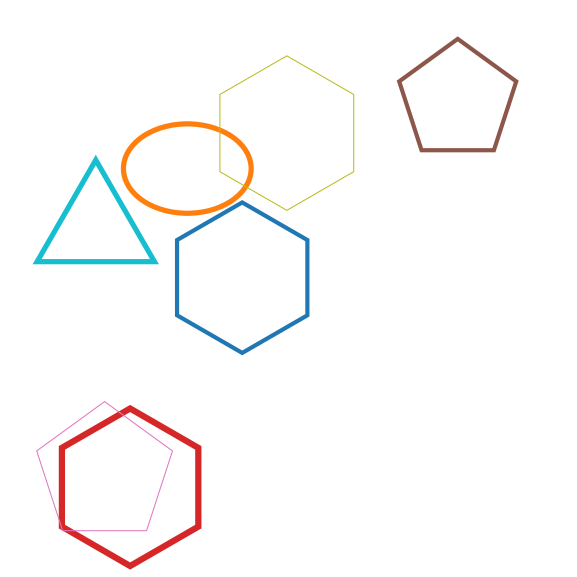[{"shape": "hexagon", "thickness": 2, "radius": 0.65, "center": [0.419, 0.518]}, {"shape": "oval", "thickness": 2.5, "radius": 0.55, "center": [0.324, 0.707]}, {"shape": "hexagon", "thickness": 3, "radius": 0.68, "center": [0.225, 0.155]}, {"shape": "pentagon", "thickness": 2, "radius": 0.53, "center": [0.793, 0.825]}, {"shape": "pentagon", "thickness": 0.5, "radius": 0.62, "center": [0.181, 0.18]}, {"shape": "hexagon", "thickness": 0.5, "radius": 0.67, "center": [0.497, 0.769]}, {"shape": "triangle", "thickness": 2.5, "radius": 0.59, "center": [0.166, 0.605]}]